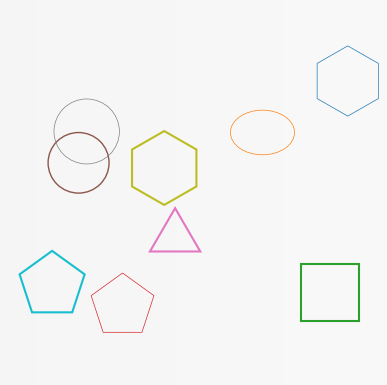[{"shape": "hexagon", "thickness": 0.5, "radius": 0.46, "center": [0.897, 0.79]}, {"shape": "oval", "thickness": 0.5, "radius": 0.41, "center": [0.677, 0.656]}, {"shape": "square", "thickness": 1.5, "radius": 0.37, "center": [0.853, 0.241]}, {"shape": "pentagon", "thickness": 0.5, "radius": 0.43, "center": [0.316, 0.206]}, {"shape": "circle", "thickness": 1, "radius": 0.39, "center": [0.203, 0.577]}, {"shape": "triangle", "thickness": 1.5, "radius": 0.38, "center": [0.452, 0.384]}, {"shape": "circle", "thickness": 0.5, "radius": 0.42, "center": [0.224, 0.659]}, {"shape": "hexagon", "thickness": 1.5, "radius": 0.48, "center": [0.424, 0.564]}, {"shape": "pentagon", "thickness": 1.5, "radius": 0.44, "center": [0.134, 0.26]}]